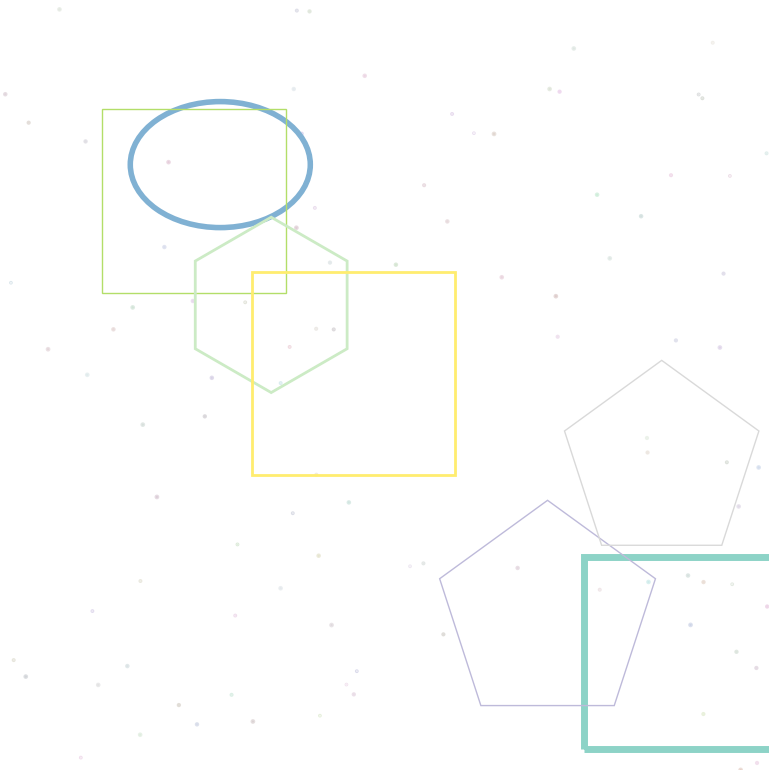[{"shape": "square", "thickness": 2.5, "radius": 0.62, "center": [0.884, 0.151]}, {"shape": "pentagon", "thickness": 0.5, "radius": 0.74, "center": [0.711, 0.203]}, {"shape": "oval", "thickness": 2, "radius": 0.58, "center": [0.286, 0.786]}, {"shape": "square", "thickness": 0.5, "radius": 0.6, "center": [0.252, 0.739]}, {"shape": "pentagon", "thickness": 0.5, "radius": 0.66, "center": [0.859, 0.399]}, {"shape": "hexagon", "thickness": 1, "radius": 0.57, "center": [0.352, 0.604]}, {"shape": "square", "thickness": 1, "radius": 0.66, "center": [0.459, 0.514]}]